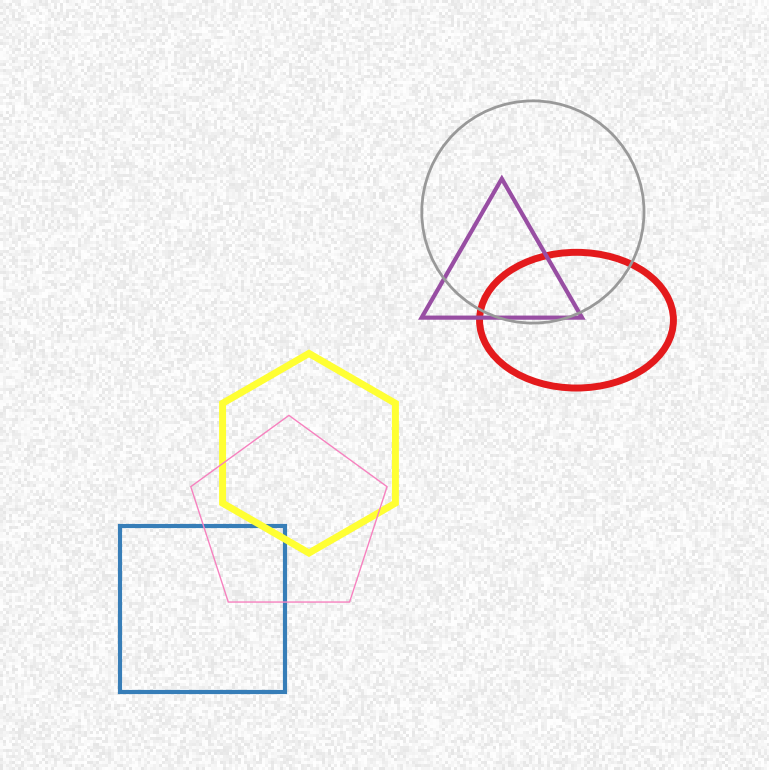[{"shape": "oval", "thickness": 2.5, "radius": 0.63, "center": [0.749, 0.584]}, {"shape": "square", "thickness": 1.5, "radius": 0.54, "center": [0.263, 0.209]}, {"shape": "triangle", "thickness": 1.5, "radius": 0.6, "center": [0.652, 0.648]}, {"shape": "hexagon", "thickness": 2.5, "radius": 0.65, "center": [0.401, 0.411]}, {"shape": "pentagon", "thickness": 0.5, "radius": 0.67, "center": [0.375, 0.327]}, {"shape": "circle", "thickness": 1, "radius": 0.72, "center": [0.692, 0.725]}]